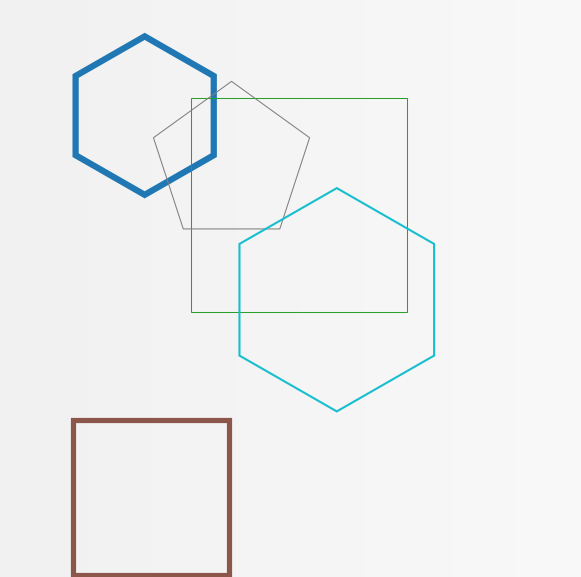[{"shape": "hexagon", "thickness": 3, "radius": 0.69, "center": [0.249, 0.799]}, {"shape": "square", "thickness": 0.5, "radius": 0.93, "center": [0.514, 0.644]}, {"shape": "square", "thickness": 2.5, "radius": 0.67, "center": [0.261, 0.137]}, {"shape": "pentagon", "thickness": 0.5, "radius": 0.71, "center": [0.398, 0.717]}, {"shape": "hexagon", "thickness": 1, "radius": 0.97, "center": [0.579, 0.48]}]